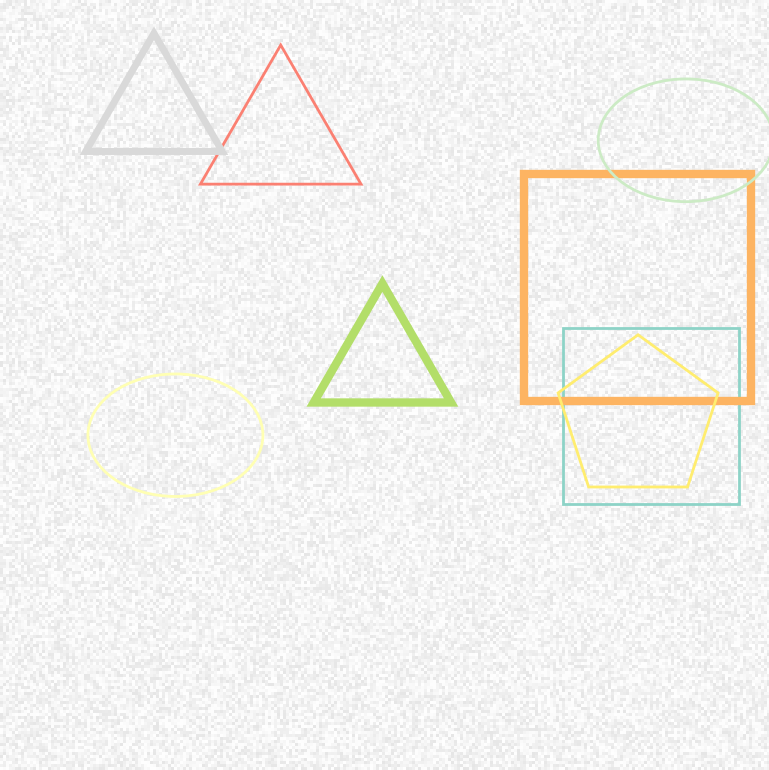[{"shape": "square", "thickness": 1, "radius": 0.57, "center": [0.846, 0.46]}, {"shape": "oval", "thickness": 1, "radius": 0.57, "center": [0.228, 0.435]}, {"shape": "triangle", "thickness": 1, "radius": 0.6, "center": [0.365, 0.821]}, {"shape": "square", "thickness": 3, "radius": 0.74, "center": [0.828, 0.627]}, {"shape": "triangle", "thickness": 3, "radius": 0.52, "center": [0.497, 0.529]}, {"shape": "triangle", "thickness": 2.5, "radius": 0.51, "center": [0.2, 0.854]}, {"shape": "oval", "thickness": 1, "radius": 0.57, "center": [0.891, 0.818]}, {"shape": "pentagon", "thickness": 1, "radius": 0.55, "center": [0.829, 0.456]}]